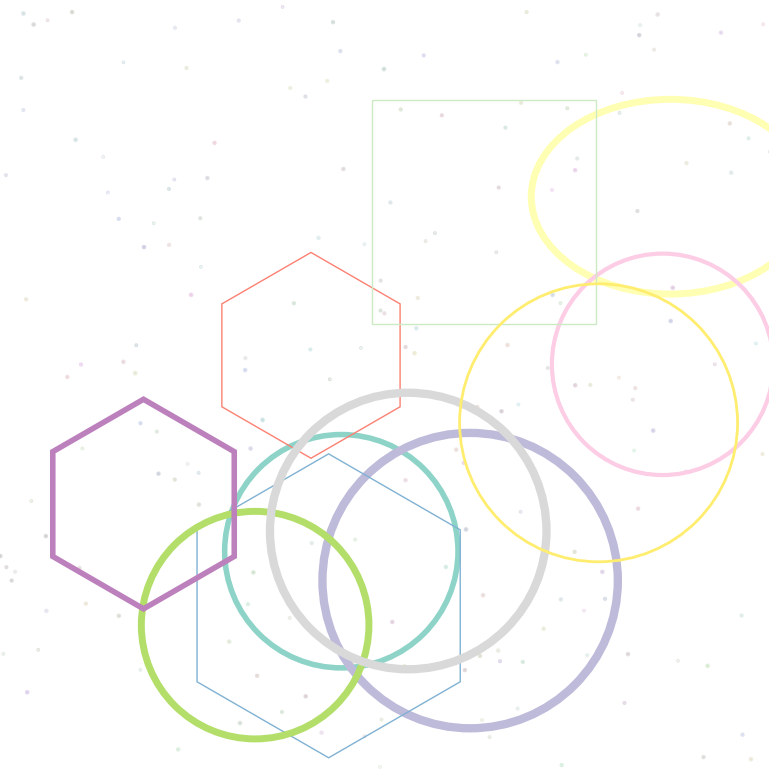[{"shape": "circle", "thickness": 2, "radius": 0.76, "center": [0.443, 0.284]}, {"shape": "oval", "thickness": 2.5, "radius": 0.9, "center": [0.871, 0.745]}, {"shape": "circle", "thickness": 3, "radius": 0.96, "center": [0.611, 0.246]}, {"shape": "hexagon", "thickness": 0.5, "radius": 0.67, "center": [0.404, 0.539]}, {"shape": "hexagon", "thickness": 0.5, "radius": 0.99, "center": [0.427, 0.213]}, {"shape": "circle", "thickness": 2.5, "radius": 0.74, "center": [0.331, 0.188]}, {"shape": "circle", "thickness": 1.5, "radius": 0.72, "center": [0.861, 0.527]}, {"shape": "circle", "thickness": 3, "radius": 0.9, "center": [0.53, 0.31]}, {"shape": "hexagon", "thickness": 2, "radius": 0.68, "center": [0.186, 0.345]}, {"shape": "square", "thickness": 0.5, "radius": 0.73, "center": [0.629, 0.725]}, {"shape": "circle", "thickness": 1, "radius": 0.9, "center": [0.777, 0.451]}]